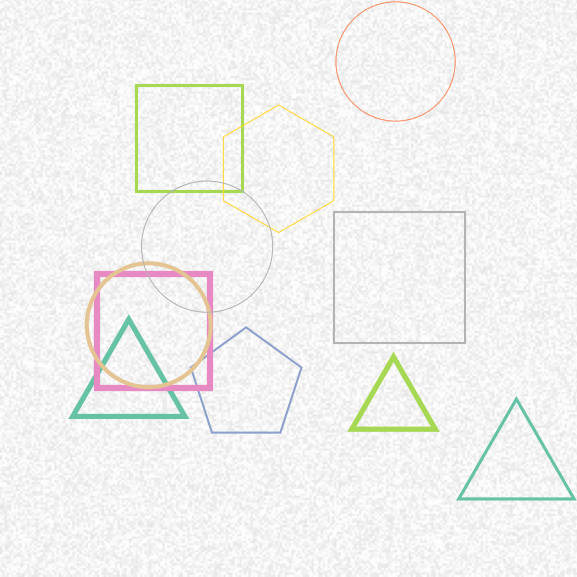[{"shape": "triangle", "thickness": 2.5, "radius": 0.56, "center": [0.223, 0.334]}, {"shape": "triangle", "thickness": 1.5, "radius": 0.58, "center": [0.894, 0.193]}, {"shape": "circle", "thickness": 0.5, "radius": 0.52, "center": [0.685, 0.893]}, {"shape": "pentagon", "thickness": 1, "radius": 0.5, "center": [0.426, 0.332]}, {"shape": "square", "thickness": 3, "radius": 0.49, "center": [0.266, 0.426]}, {"shape": "square", "thickness": 1.5, "radius": 0.46, "center": [0.327, 0.76]}, {"shape": "triangle", "thickness": 2.5, "radius": 0.42, "center": [0.681, 0.298]}, {"shape": "hexagon", "thickness": 0.5, "radius": 0.55, "center": [0.482, 0.707]}, {"shape": "circle", "thickness": 2, "radius": 0.54, "center": [0.258, 0.436]}, {"shape": "circle", "thickness": 0.5, "radius": 0.57, "center": [0.359, 0.572]}, {"shape": "square", "thickness": 1, "radius": 0.57, "center": [0.692, 0.519]}]